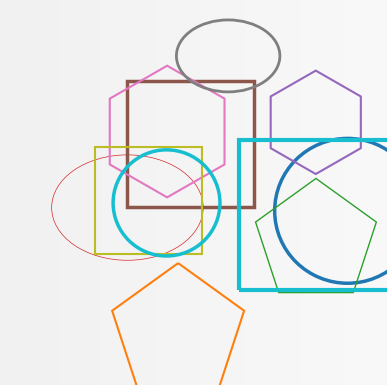[{"shape": "circle", "thickness": 2.5, "radius": 0.94, "center": [0.897, 0.452]}, {"shape": "pentagon", "thickness": 1.5, "radius": 0.9, "center": [0.46, 0.138]}, {"shape": "pentagon", "thickness": 1, "radius": 0.82, "center": [0.815, 0.373]}, {"shape": "oval", "thickness": 0.5, "radius": 0.98, "center": [0.329, 0.461]}, {"shape": "hexagon", "thickness": 1.5, "radius": 0.67, "center": [0.815, 0.682]}, {"shape": "square", "thickness": 2.5, "radius": 0.82, "center": [0.491, 0.626]}, {"shape": "hexagon", "thickness": 1.5, "radius": 0.85, "center": [0.431, 0.658]}, {"shape": "oval", "thickness": 2, "radius": 0.67, "center": [0.589, 0.855]}, {"shape": "square", "thickness": 1.5, "radius": 0.69, "center": [0.384, 0.479]}, {"shape": "circle", "thickness": 2.5, "radius": 0.69, "center": [0.43, 0.473]}, {"shape": "square", "thickness": 3, "radius": 0.98, "center": [0.811, 0.441]}]